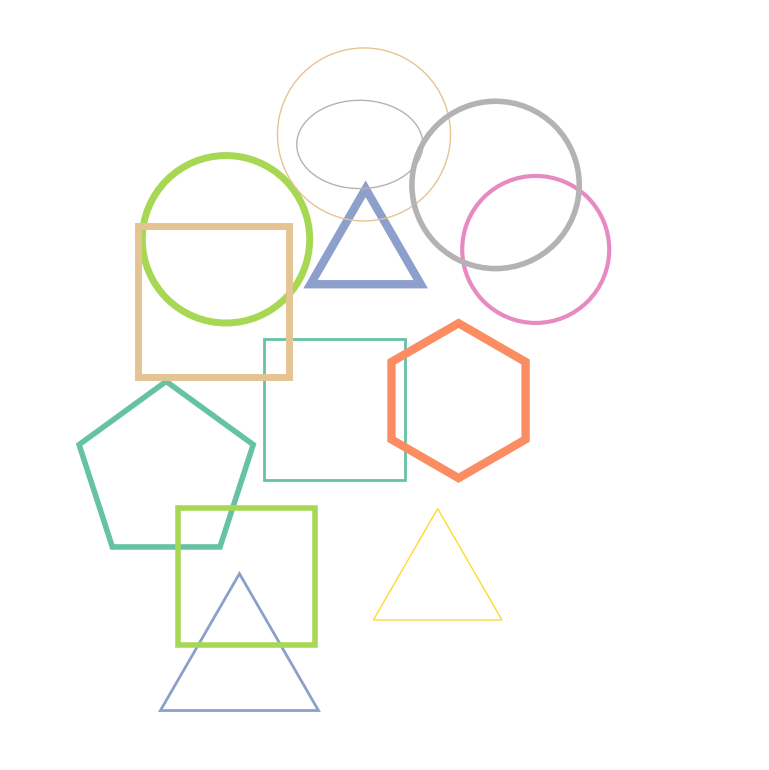[{"shape": "pentagon", "thickness": 2, "radius": 0.59, "center": [0.216, 0.386]}, {"shape": "square", "thickness": 1, "radius": 0.46, "center": [0.434, 0.468]}, {"shape": "hexagon", "thickness": 3, "radius": 0.5, "center": [0.595, 0.48]}, {"shape": "triangle", "thickness": 3, "radius": 0.41, "center": [0.475, 0.672]}, {"shape": "triangle", "thickness": 1, "radius": 0.59, "center": [0.311, 0.136]}, {"shape": "circle", "thickness": 1.5, "radius": 0.48, "center": [0.696, 0.676]}, {"shape": "circle", "thickness": 2.5, "radius": 0.54, "center": [0.293, 0.689]}, {"shape": "square", "thickness": 2, "radius": 0.44, "center": [0.32, 0.251]}, {"shape": "triangle", "thickness": 0.5, "radius": 0.48, "center": [0.568, 0.243]}, {"shape": "square", "thickness": 2.5, "radius": 0.49, "center": [0.278, 0.609]}, {"shape": "circle", "thickness": 0.5, "radius": 0.56, "center": [0.473, 0.825]}, {"shape": "circle", "thickness": 2, "radius": 0.54, "center": [0.644, 0.76]}, {"shape": "oval", "thickness": 0.5, "radius": 0.41, "center": [0.467, 0.812]}]